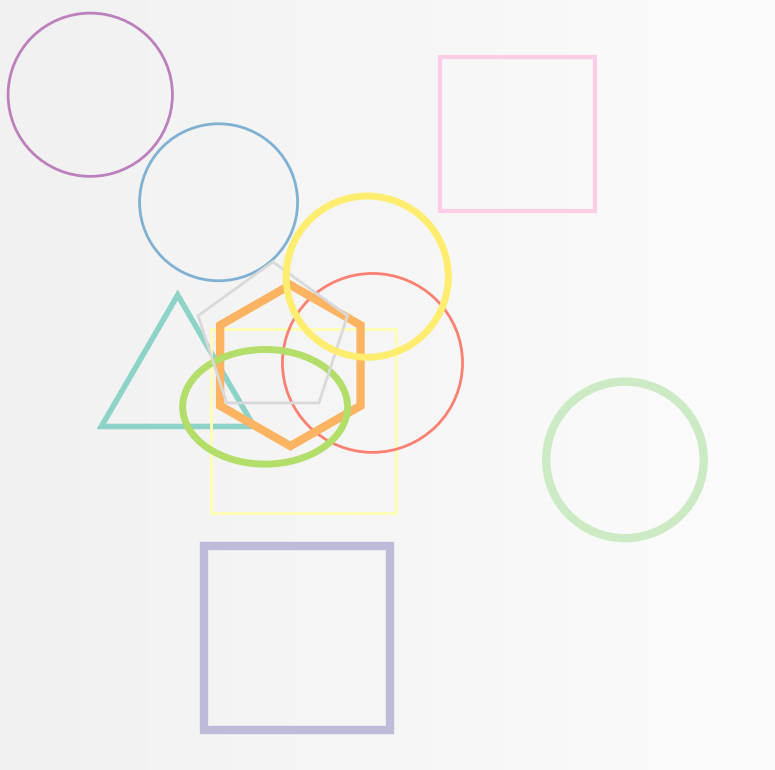[{"shape": "triangle", "thickness": 2, "radius": 0.57, "center": [0.229, 0.503]}, {"shape": "square", "thickness": 1, "radius": 0.6, "center": [0.392, 0.453]}, {"shape": "square", "thickness": 3, "radius": 0.6, "center": [0.383, 0.171]}, {"shape": "circle", "thickness": 1, "radius": 0.58, "center": [0.481, 0.529]}, {"shape": "circle", "thickness": 1, "radius": 0.51, "center": [0.282, 0.737]}, {"shape": "hexagon", "thickness": 3, "radius": 0.52, "center": [0.375, 0.525]}, {"shape": "oval", "thickness": 2.5, "radius": 0.53, "center": [0.342, 0.472]}, {"shape": "square", "thickness": 1.5, "radius": 0.5, "center": [0.668, 0.826]}, {"shape": "pentagon", "thickness": 1, "radius": 0.51, "center": [0.352, 0.559]}, {"shape": "circle", "thickness": 1, "radius": 0.53, "center": [0.116, 0.877]}, {"shape": "circle", "thickness": 3, "radius": 0.51, "center": [0.806, 0.403]}, {"shape": "circle", "thickness": 2.5, "radius": 0.52, "center": [0.474, 0.641]}]